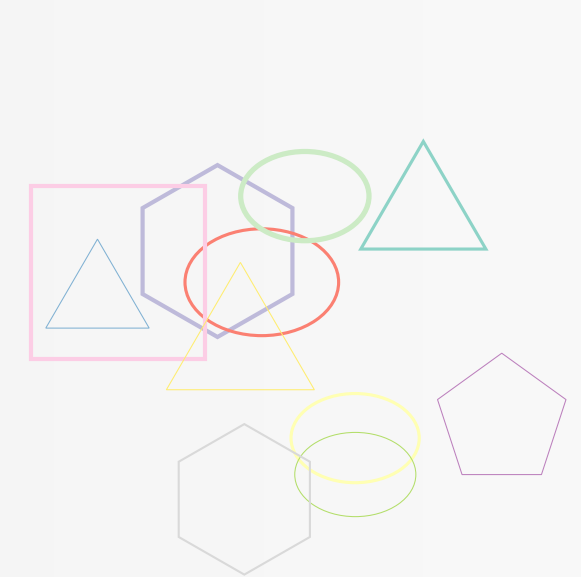[{"shape": "triangle", "thickness": 1.5, "radius": 0.62, "center": [0.728, 0.63]}, {"shape": "oval", "thickness": 1.5, "radius": 0.55, "center": [0.611, 0.24]}, {"shape": "hexagon", "thickness": 2, "radius": 0.74, "center": [0.374, 0.564]}, {"shape": "oval", "thickness": 1.5, "radius": 0.66, "center": [0.45, 0.51]}, {"shape": "triangle", "thickness": 0.5, "radius": 0.51, "center": [0.168, 0.482]}, {"shape": "oval", "thickness": 0.5, "radius": 0.52, "center": [0.611, 0.177]}, {"shape": "square", "thickness": 2, "radius": 0.75, "center": [0.203, 0.527]}, {"shape": "hexagon", "thickness": 1, "radius": 0.65, "center": [0.42, 0.134]}, {"shape": "pentagon", "thickness": 0.5, "radius": 0.58, "center": [0.863, 0.271]}, {"shape": "oval", "thickness": 2.5, "radius": 0.55, "center": [0.524, 0.66]}, {"shape": "triangle", "thickness": 0.5, "radius": 0.73, "center": [0.414, 0.398]}]